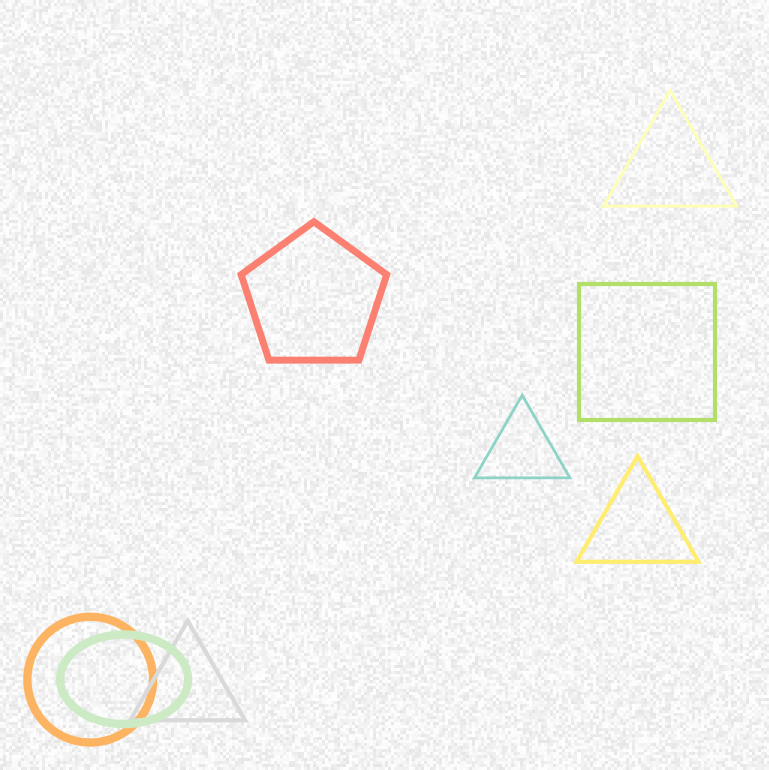[{"shape": "triangle", "thickness": 1, "radius": 0.36, "center": [0.678, 0.415]}, {"shape": "triangle", "thickness": 1, "radius": 0.5, "center": [0.87, 0.782]}, {"shape": "pentagon", "thickness": 2.5, "radius": 0.5, "center": [0.408, 0.613]}, {"shape": "circle", "thickness": 3, "radius": 0.41, "center": [0.117, 0.117]}, {"shape": "square", "thickness": 1.5, "radius": 0.44, "center": [0.84, 0.543]}, {"shape": "triangle", "thickness": 1.5, "radius": 0.43, "center": [0.244, 0.108]}, {"shape": "oval", "thickness": 3, "radius": 0.42, "center": [0.161, 0.118]}, {"shape": "triangle", "thickness": 1.5, "radius": 0.46, "center": [0.828, 0.316]}]